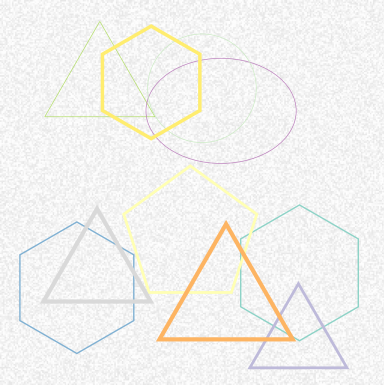[{"shape": "hexagon", "thickness": 1, "radius": 0.88, "center": [0.778, 0.291]}, {"shape": "pentagon", "thickness": 2, "radius": 0.91, "center": [0.494, 0.387]}, {"shape": "triangle", "thickness": 2, "radius": 0.73, "center": [0.775, 0.117]}, {"shape": "hexagon", "thickness": 1, "radius": 0.85, "center": [0.2, 0.253]}, {"shape": "triangle", "thickness": 3, "radius": 1.0, "center": [0.587, 0.218]}, {"shape": "triangle", "thickness": 0.5, "radius": 0.83, "center": [0.259, 0.779]}, {"shape": "triangle", "thickness": 3, "radius": 0.8, "center": [0.252, 0.297]}, {"shape": "oval", "thickness": 0.5, "radius": 0.98, "center": [0.574, 0.712]}, {"shape": "circle", "thickness": 0.5, "radius": 0.71, "center": [0.525, 0.771]}, {"shape": "hexagon", "thickness": 2.5, "radius": 0.73, "center": [0.393, 0.786]}]